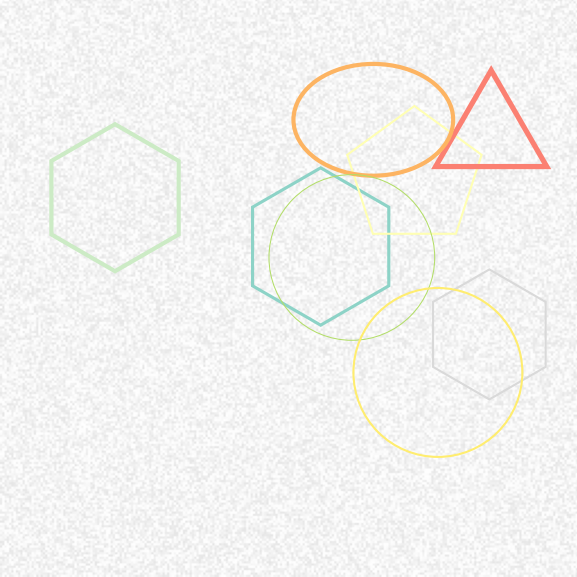[{"shape": "hexagon", "thickness": 1.5, "radius": 0.68, "center": [0.555, 0.572]}, {"shape": "pentagon", "thickness": 1, "radius": 0.61, "center": [0.718, 0.693]}, {"shape": "triangle", "thickness": 2.5, "radius": 0.56, "center": [0.851, 0.766]}, {"shape": "oval", "thickness": 2, "radius": 0.69, "center": [0.646, 0.792]}, {"shape": "circle", "thickness": 0.5, "radius": 0.72, "center": [0.609, 0.553]}, {"shape": "hexagon", "thickness": 1, "radius": 0.56, "center": [0.847, 0.42]}, {"shape": "hexagon", "thickness": 2, "radius": 0.64, "center": [0.199, 0.657]}, {"shape": "circle", "thickness": 1, "radius": 0.73, "center": [0.758, 0.354]}]